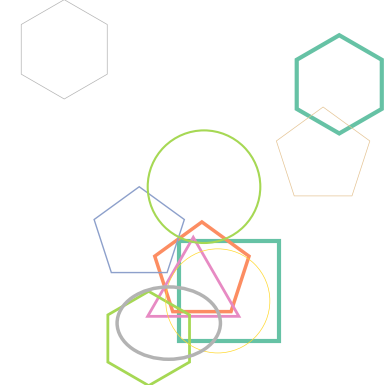[{"shape": "hexagon", "thickness": 3, "radius": 0.64, "center": [0.881, 0.781]}, {"shape": "square", "thickness": 3, "radius": 0.65, "center": [0.594, 0.244]}, {"shape": "pentagon", "thickness": 2.5, "radius": 0.64, "center": [0.524, 0.295]}, {"shape": "pentagon", "thickness": 1, "radius": 0.62, "center": [0.362, 0.392]}, {"shape": "triangle", "thickness": 2, "radius": 0.68, "center": [0.502, 0.247]}, {"shape": "circle", "thickness": 1.5, "radius": 0.73, "center": [0.53, 0.515]}, {"shape": "hexagon", "thickness": 2, "radius": 0.61, "center": [0.386, 0.121]}, {"shape": "circle", "thickness": 0.5, "radius": 0.68, "center": [0.566, 0.218]}, {"shape": "pentagon", "thickness": 0.5, "radius": 0.64, "center": [0.839, 0.594]}, {"shape": "oval", "thickness": 2.5, "radius": 0.67, "center": [0.438, 0.161]}, {"shape": "hexagon", "thickness": 0.5, "radius": 0.64, "center": [0.167, 0.872]}]